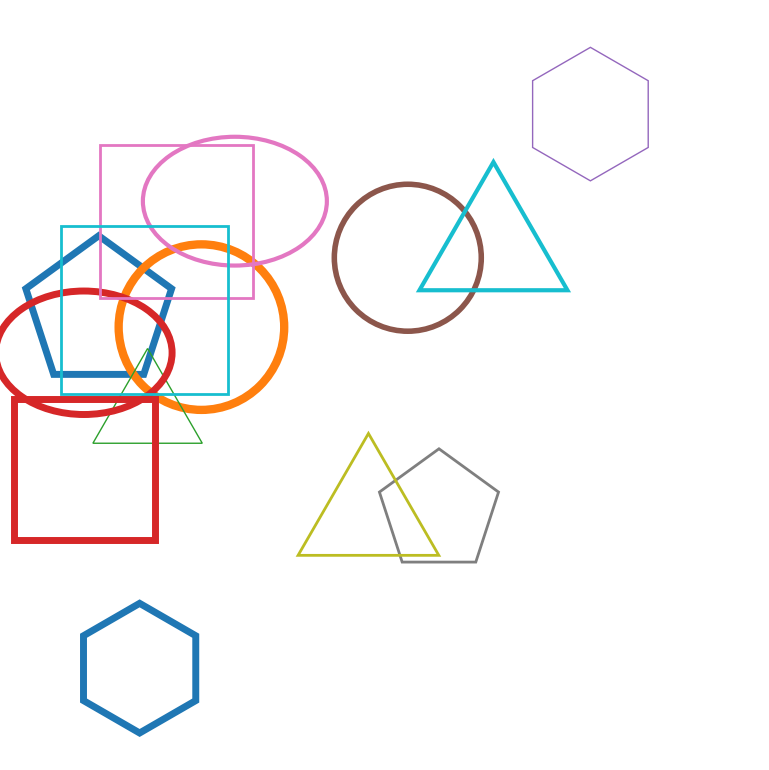[{"shape": "hexagon", "thickness": 2.5, "radius": 0.42, "center": [0.181, 0.132]}, {"shape": "pentagon", "thickness": 2.5, "radius": 0.5, "center": [0.128, 0.594]}, {"shape": "circle", "thickness": 3, "radius": 0.54, "center": [0.262, 0.575]}, {"shape": "triangle", "thickness": 0.5, "radius": 0.41, "center": [0.192, 0.465]}, {"shape": "oval", "thickness": 2.5, "radius": 0.57, "center": [0.109, 0.542]}, {"shape": "square", "thickness": 2.5, "radius": 0.46, "center": [0.11, 0.39]}, {"shape": "hexagon", "thickness": 0.5, "radius": 0.43, "center": [0.767, 0.852]}, {"shape": "circle", "thickness": 2, "radius": 0.48, "center": [0.53, 0.665]}, {"shape": "square", "thickness": 1, "radius": 0.5, "center": [0.23, 0.712]}, {"shape": "oval", "thickness": 1.5, "radius": 0.6, "center": [0.305, 0.739]}, {"shape": "pentagon", "thickness": 1, "radius": 0.41, "center": [0.57, 0.336]}, {"shape": "triangle", "thickness": 1, "radius": 0.53, "center": [0.479, 0.332]}, {"shape": "triangle", "thickness": 1.5, "radius": 0.55, "center": [0.641, 0.679]}, {"shape": "square", "thickness": 1, "radius": 0.54, "center": [0.188, 0.598]}]